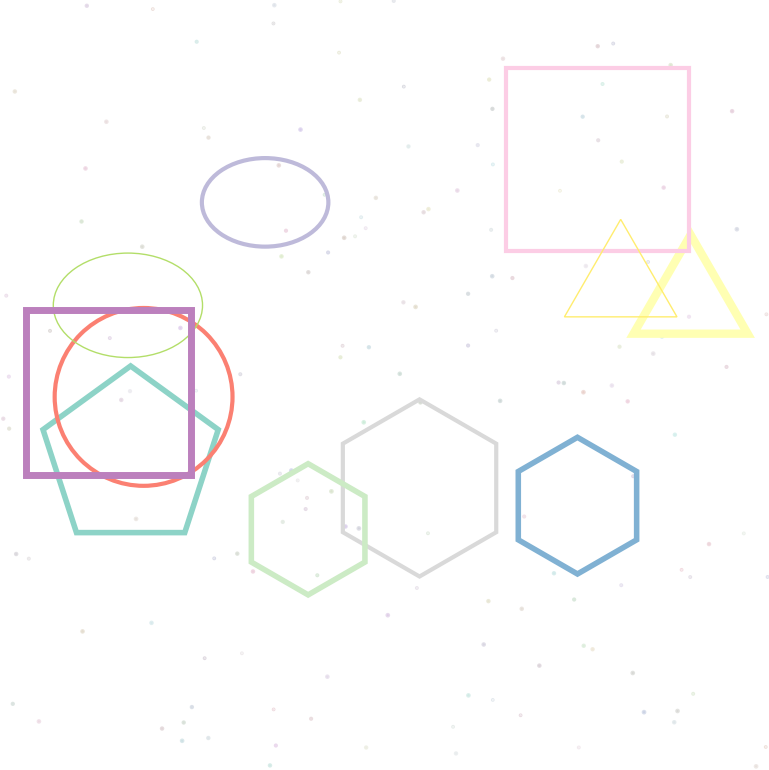[{"shape": "pentagon", "thickness": 2, "radius": 0.6, "center": [0.17, 0.405]}, {"shape": "triangle", "thickness": 3, "radius": 0.43, "center": [0.897, 0.609]}, {"shape": "oval", "thickness": 1.5, "radius": 0.41, "center": [0.344, 0.737]}, {"shape": "circle", "thickness": 1.5, "radius": 0.58, "center": [0.186, 0.485]}, {"shape": "hexagon", "thickness": 2, "radius": 0.44, "center": [0.75, 0.343]}, {"shape": "oval", "thickness": 0.5, "radius": 0.48, "center": [0.166, 0.603]}, {"shape": "square", "thickness": 1.5, "radius": 0.59, "center": [0.775, 0.793]}, {"shape": "hexagon", "thickness": 1.5, "radius": 0.58, "center": [0.545, 0.366]}, {"shape": "square", "thickness": 2.5, "radius": 0.54, "center": [0.141, 0.49]}, {"shape": "hexagon", "thickness": 2, "radius": 0.43, "center": [0.4, 0.313]}, {"shape": "triangle", "thickness": 0.5, "radius": 0.42, "center": [0.806, 0.631]}]